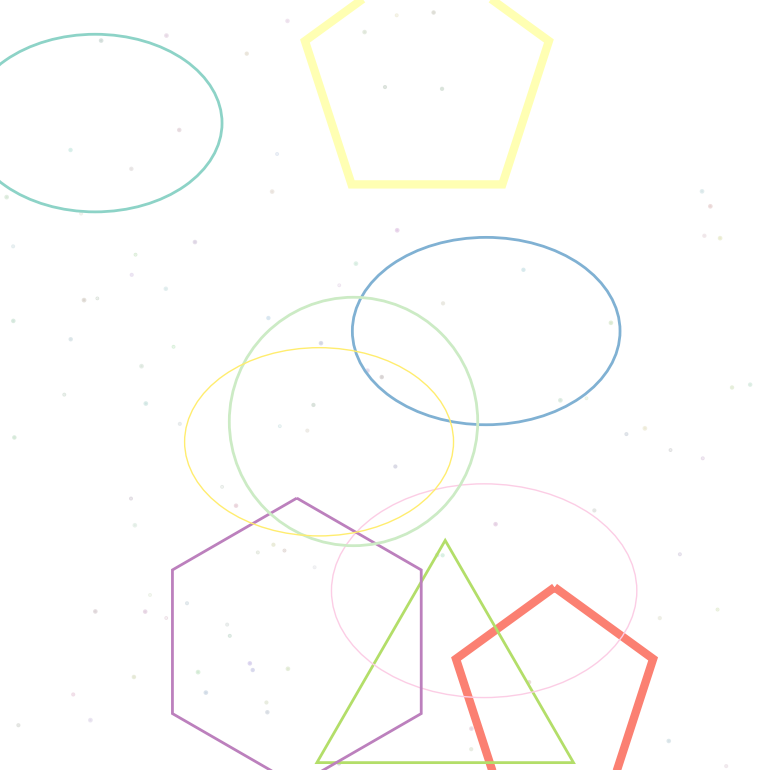[{"shape": "oval", "thickness": 1, "radius": 0.82, "center": [0.124, 0.84]}, {"shape": "pentagon", "thickness": 3, "radius": 0.83, "center": [0.554, 0.895]}, {"shape": "pentagon", "thickness": 3, "radius": 0.67, "center": [0.72, 0.103]}, {"shape": "oval", "thickness": 1, "radius": 0.87, "center": [0.631, 0.57]}, {"shape": "triangle", "thickness": 1, "radius": 0.96, "center": [0.578, 0.106]}, {"shape": "oval", "thickness": 0.5, "radius": 0.99, "center": [0.629, 0.233]}, {"shape": "hexagon", "thickness": 1, "radius": 0.93, "center": [0.386, 0.167]}, {"shape": "circle", "thickness": 1, "radius": 0.81, "center": [0.459, 0.453]}, {"shape": "oval", "thickness": 0.5, "radius": 0.87, "center": [0.414, 0.426]}]